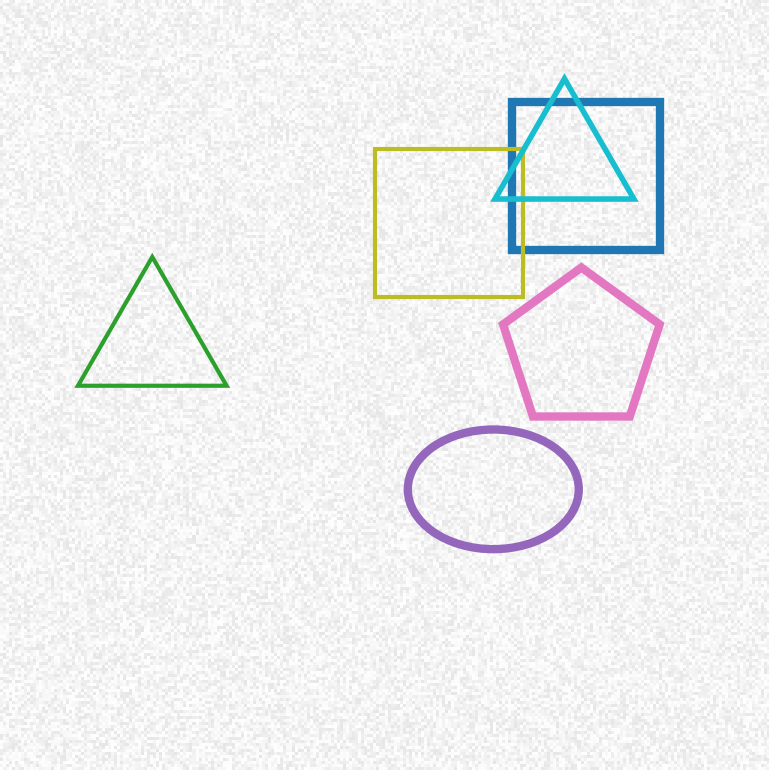[{"shape": "square", "thickness": 3, "radius": 0.48, "center": [0.761, 0.771]}, {"shape": "triangle", "thickness": 1.5, "radius": 0.56, "center": [0.198, 0.555]}, {"shape": "oval", "thickness": 3, "radius": 0.56, "center": [0.641, 0.364]}, {"shape": "pentagon", "thickness": 3, "radius": 0.53, "center": [0.755, 0.546]}, {"shape": "square", "thickness": 1.5, "radius": 0.48, "center": [0.583, 0.71]}, {"shape": "triangle", "thickness": 2, "radius": 0.52, "center": [0.733, 0.794]}]